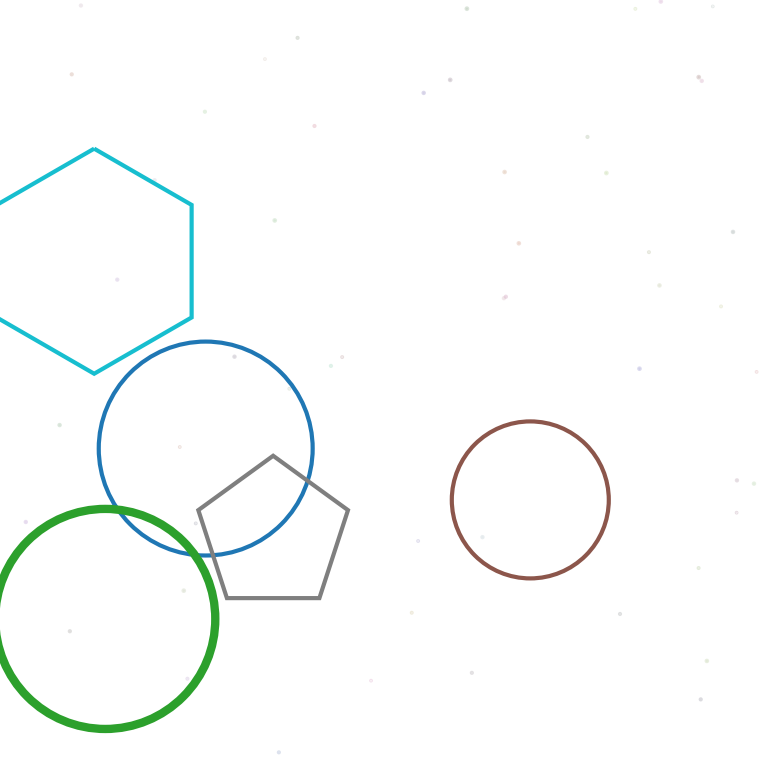[{"shape": "circle", "thickness": 1.5, "radius": 0.69, "center": [0.267, 0.417]}, {"shape": "circle", "thickness": 3, "radius": 0.71, "center": [0.137, 0.196]}, {"shape": "circle", "thickness": 1.5, "radius": 0.51, "center": [0.689, 0.351]}, {"shape": "pentagon", "thickness": 1.5, "radius": 0.51, "center": [0.355, 0.306]}, {"shape": "hexagon", "thickness": 1.5, "radius": 0.73, "center": [0.122, 0.661]}]